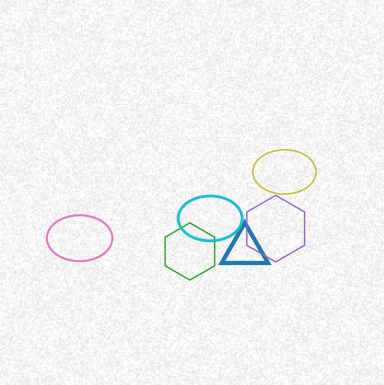[{"shape": "triangle", "thickness": 3, "radius": 0.35, "center": [0.636, 0.352]}, {"shape": "hexagon", "thickness": 1, "radius": 0.37, "center": [0.493, 0.347]}, {"shape": "hexagon", "thickness": 1, "radius": 0.43, "center": [0.716, 0.406]}, {"shape": "oval", "thickness": 1.5, "radius": 0.43, "center": [0.207, 0.381]}, {"shape": "oval", "thickness": 1, "radius": 0.41, "center": [0.739, 0.553]}, {"shape": "oval", "thickness": 2, "radius": 0.42, "center": [0.546, 0.433]}]